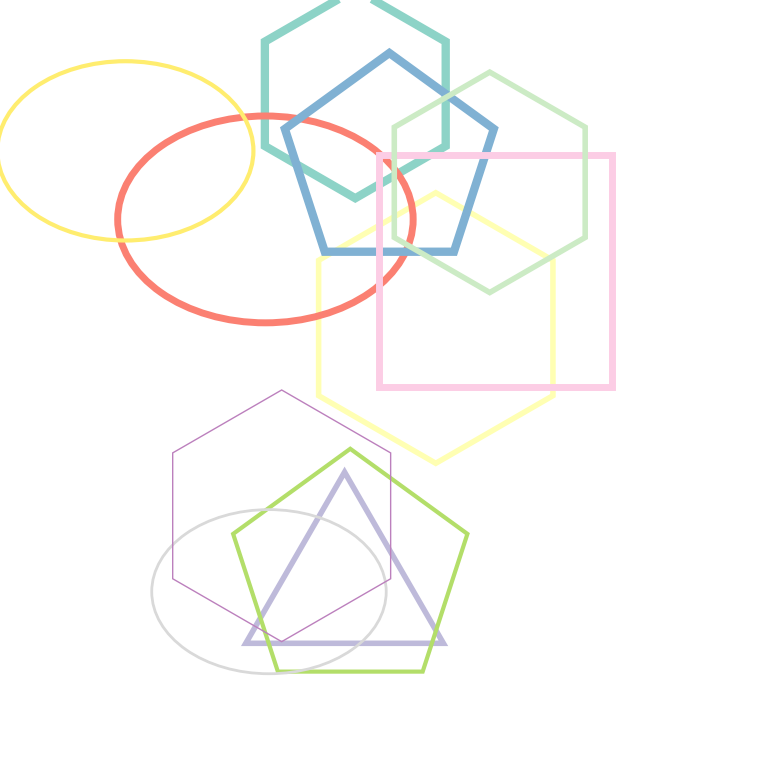[{"shape": "hexagon", "thickness": 3, "radius": 0.68, "center": [0.461, 0.878]}, {"shape": "hexagon", "thickness": 2, "radius": 0.88, "center": [0.566, 0.574]}, {"shape": "triangle", "thickness": 2, "radius": 0.74, "center": [0.448, 0.239]}, {"shape": "oval", "thickness": 2.5, "radius": 0.96, "center": [0.345, 0.715]}, {"shape": "pentagon", "thickness": 3, "radius": 0.71, "center": [0.506, 0.789]}, {"shape": "pentagon", "thickness": 1.5, "radius": 0.8, "center": [0.455, 0.257]}, {"shape": "square", "thickness": 2.5, "radius": 0.75, "center": [0.644, 0.648]}, {"shape": "oval", "thickness": 1, "radius": 0.76, "center": [0.349, 0.232]}, {"shape": "hexagon", "thickness": 0.5, "radius": 0.82, "center": [0.366, 0.33]}, {"shape": "hexagon", "thickness": 2, "radius": 0.72, "center": [0.636, 0.763]}, {"shape": "oval", "thickness": 1.5, "radius": 0.83, "center": [0.163, 0.804]}]